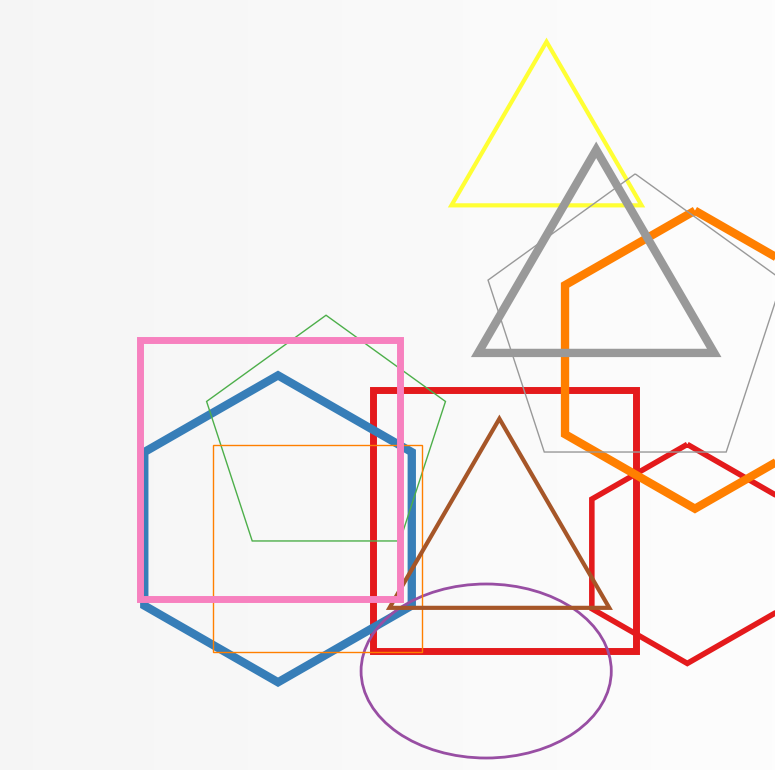[{"shape": "square", "thickness": 2.5, "radius": 0.85, "center": [0.651, 0.324]}, {"shape": "hexagon", "thickness": 2, "radius": 0.71, "center": [0.887, 0.281]}, {"shape": "hexagon", "thickness": 3, "radius": 1.0, "center": [0.359, 0.313]}, {"shape": "pentagon", "thickness": 0.5, "radius": 0.81, "center": [0.421, 0.429]}, {"shape": "oval", "thickness": 1, "radius": 0.81, "center": [0.627, 0.129]}, {"shape": "square", "thickness": 0.5, "radius": 0.67, "center": [0.409, 0.288]}, {"shape": "hexagon", "thickness": 3, "radius": 0.97, "center": [0.897, 0.533]}, {"shape": "triangle", "thickness": 1.5, "radius": 0.71, "center": [0.705, 0.804]}, {"shape": "triangle", "thickness": 1.5, "radius": 0.82, "center": [0.644, 0.292]}, {"shape": "square", "thickness": 2.5, "radius": 0.84, "center": [0.349, 0.39]}, {"shape": "triangle", "thickness": 3, "radius": 0.88, "center": [0.769, 0.63]}, {"shape": "pentagon", "thickness": 0.5, "radius": 1.0, "center": [0.82, 0.575]}]